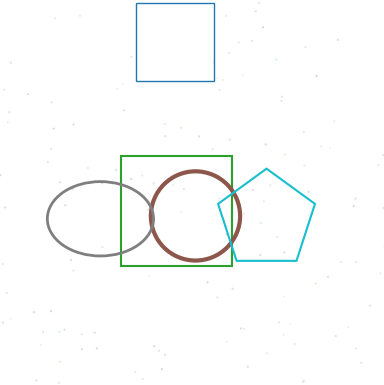[{"shape": "square", "thickness": 1, "radius": 0.51, "center": [0.455, 0.891]}, {"shape": "square", "thickness": 1.5, "radius": 0.72, "center": [0.458, 0.452]}, {"shape": "circle", "thickness": 3, "radius": 0.58, "center": [0.508, 0.439]}, {"shape": "oval", "thickness": 2, "radius": 0.69, "center": [0.261, 0.432]}, {"shape": "pentagon", "thickness": 1.5, "radius": 0.66, "center": [0.692, 0.43]}]